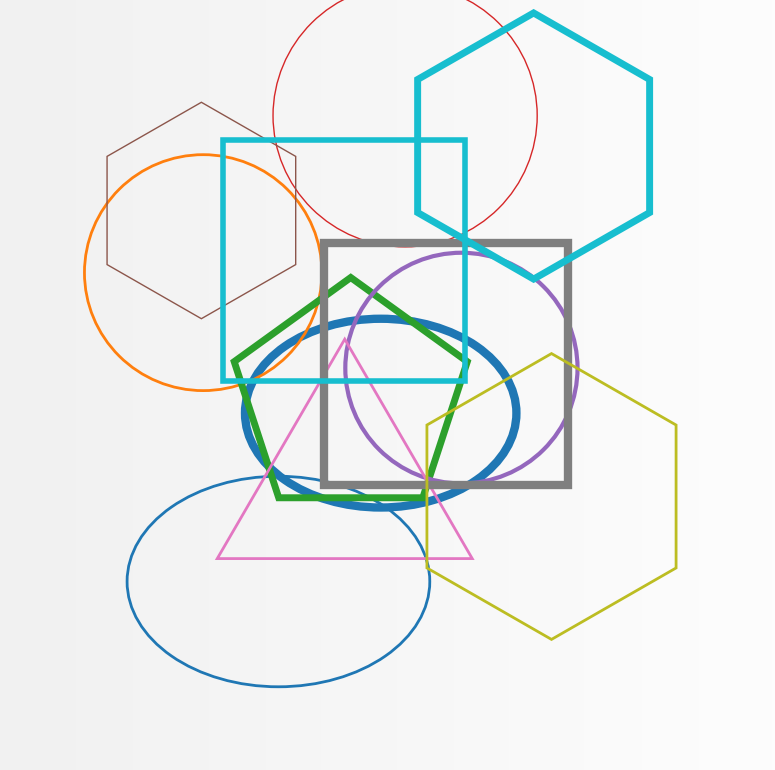[{"shape": "oval", "thickness": 1, "radius": 0.98, "center": [0.359, 0.245]}, {"shape": "oval", "thickness": 3, "radius": 0.88, "center": [0.491, 0.463]}, {"shape": "circle", "thickness": 1, "radius": 0.77, "center": [0.262, 0.646]}, {"shape": "pentagon", "thickness": 2.5, "radius": 0.79, "center": [0.453, 0.481]}, {"shape": "circle", "thickness": 0.5, "radius": 0.85, "center": [0.523, 0.85]}, {"shape": "circle", "thickness": 1.5, "radius": 0.75, "center": [0.595, 0.522]}, {"shape": "hexagon", "thickness": 0.5, "radius": 0.7, "center": [0.26, 0.727]}, {"shape": "triangle", "thickness": 1, "radius": 0.95, "center": [0.445, 0.37]}, {"shape": "square", "thickness": 3, "radius": 0.78, "center": [0.576, 0.528]}, {"shape": "hexagon", "thickness": 1, "radius": 0.93, "center": [0.712, 0.355]}, {"shape": "square", "thickness": 2, "radius": 0.78, "center": [0.443, 0.662]}, {"shape": "hexagon", "thickness": 2.5, "radius": 0.86, "center": [0.689, 0.81]}]